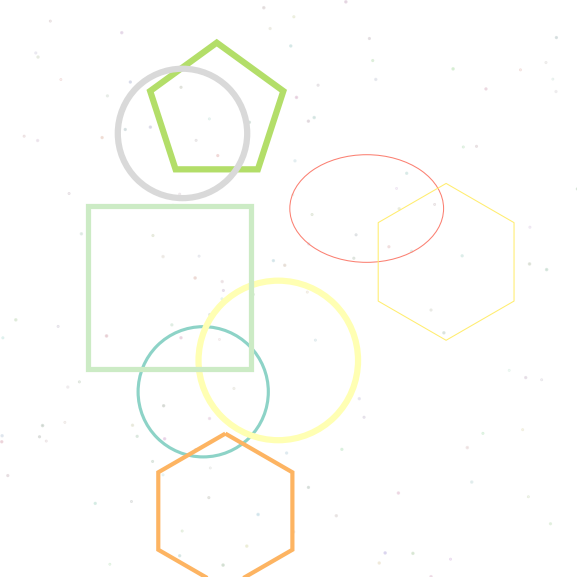[{"shape": "circle", "thickness": 1.5, "radius": 0.56, "center": [0.352, 0.321]}, {"shape": "circle", "thickness": 3, "radius": 0.69, "center": [0.482, 0.375]}, {"shape": "oval", "thickness": 0.5, "radius": 0.67, "center": [0.635, 0.638]}, {"shape": "hexagon", "thickness": 2, "radius": 0.67, "center": [0.39, 0.114]}, {"shape": "pentagon", "thickness": 3, "radius": 0.61, "center": [0.375, 0.804]}, {"shape": "circle", "thickness": 3, "radius": 0.56, "center": [0.316, 0.768]}, {"shape": "square", "thickness": 2.5, "radius": 0.71, "center": [0.293, 0.501]}, {"shape": "hexagon", "thickness": 0.5, "radius": 0.68, "center": [0.772, 0.546]}]